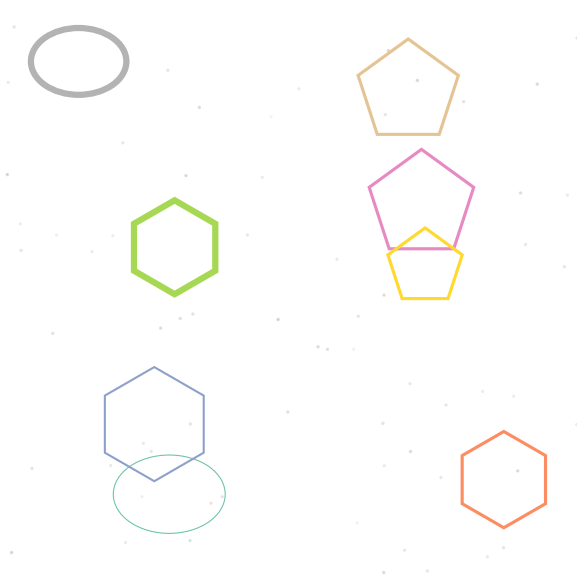[{"shape": "oval", "thickness": 0.5, "radius": 0.48, "center": [0.293, 0.143]}, {"shape": "hexagon", "thickness": 1.5, "radius": 0.42, "center": [0.872, 0.169]}, {"shape": "hexagon", "thickness": 1, "radius": 0.49, "center": [0.267, 0.265]}, {"shape": "pentagon", "thickness": 1.5, "radius": 0.48, "center": [0.73, 0.645]}, {"shape": "hexagon", "thickness": 3, "radius": 0.41, "center": [0.302, 0.571]}, {"shape": "pentagon", "thickness": 1.5, "radius": 0.34, "center": [0.736, 0.537]}, {"shape": "pentagon", "thickness": 1.5, "radius": 0.46, "center": [0.707, 0.84]}, {"shape": "oval", "thickness": 3, "radius": 0.41, "center": [0.136, 0.893]}]